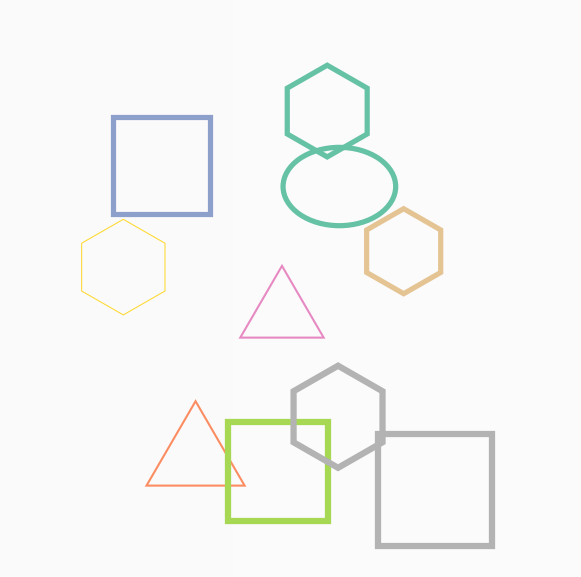[{"shape": "oval", "thickness": 2.5, "radius": 0.48, "center": [0.584, 0.676]}, {"shape": "hexagon", "thickness": 2.5, "radius": 0.4, "center": [0.563, 0.807]}, {"shape": "triangle", "thickness": 1, "radius": 0.49, "center": [0.336, 0.207]}, {"shape": "square", "thickness": 2.5, "radius": 0.42, "center": [0.277, 0.712]}, {"shape": "triangle", "thickness": 1, "radius": 0.41, "center": [0.485, 0.456]}, {"shape": "square", "thickness": 3, "radius": 0.43, "center": [0.478, 0.183]}, {"shape": "hexagon", "thickness": 0.5, "radius": 0.41, "center": [0.212, 0.537]}, {"shape": "hexagon", "thickness": 2.5, "radius": 0.37, "center": [0.694, 0.564]}, {"shape": "hexagon", "thickness": 3, "radius": 0.44, "center": [0.582, 0.277]}, {"shape": "square", "thickness": 3, "radius": 0.49, "center": [0.748, 0.151]}]